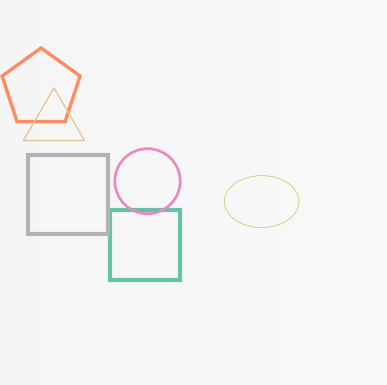[{"shape": "square", "thickness": 3, "radius": 0.45, "center": [0.374, 0.364]}, {"shape": "pentagon", "thickness": 2.5, "radius": 0.53, "center": [0.106, 0.77]}, {"shape": "circle", "thickness": 2, "radius": 0.42, "center": [0.381, 0.529]}, {"shape": "oval", "thickness": 0.5, "radius": 0.48, "center": [0.675, 0.476]}, {"shape": "triangle", "thickness": 1, "radius": 0.46, "center": [0.139, 0.681]}, {"shape": "square", "thickness": 3, "radius": 0.51, "center": [0.176, 0.496]}]